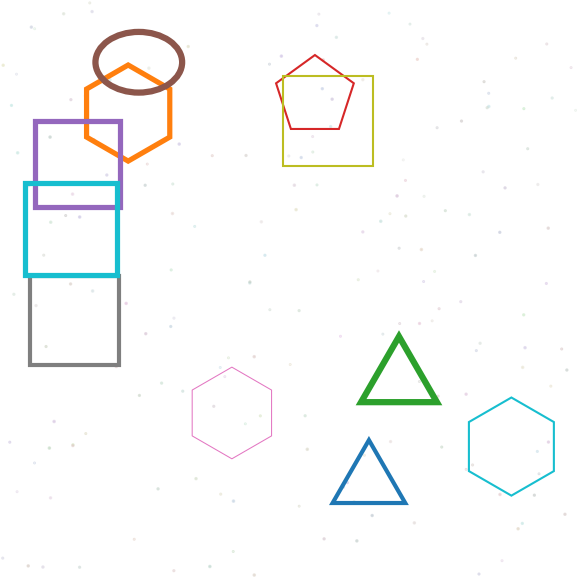[{"shape": "triangle", "thickness": 2, "radius": 0.36, "center": [0.639, 0.164]}, {"shape": "hexagon", "thickness": 2.5, "radius": 0.42, "center": [0.222, 0.803]}, {"shape": "triangle", "thickness": 3, "radius": 0.38, "center": [0.691, 0.341]}, {"shape": "pentagon", "thickness": 1, "radius": 0.35, "center": [0.545, 0.833]}, {"shape": "square", "thickness": 2.5, "radius": 0.37, "center": [0.134, 0.715]}, {"shape": "oval", "thickness": 3, "radius": 0.38, "center": [0.24, 0.891]}, {"shape": "hexagon", "thickness": 0.5, "radius": 0.4, "center": [0.402, 0.284]}, {"shape": "square", "thickness": 2, "radius": 0.38, "center": [0.129, 0.444]}, {"shape": "square", "thickness": 1, "radius": 0.39, "center": [0.569, 0.789]}, {"shape": "hexagon", "thickness": 1, "radius": 0.42, "center": [0.886, 0.226]}, {"shape": "square", "thickness": 2.5, "radius": 0.4, "center": [0.123, 0.602]}]